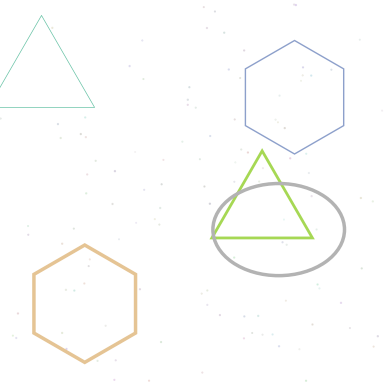[{"shape": "triangle", "thickness": 0.5, "radius": 0.8, "center": [0.108, 0.801]}, {"shape": "hexagon", "thickness": 1, "radius": 0.74, "center": [0.765, 0.747]}, {"shape": "triangle", "thickness": 2, "radius": 0.75, "center": [0.681, 0.457]}, {"shape": "hexagon", "thickness": 2.5, "radius": 0.76, "center": [0.22, 0.211]}, {"shape": "oval", "thickness": 2.5, "radius": 0.85, "center": [0.724, 0.404]}]